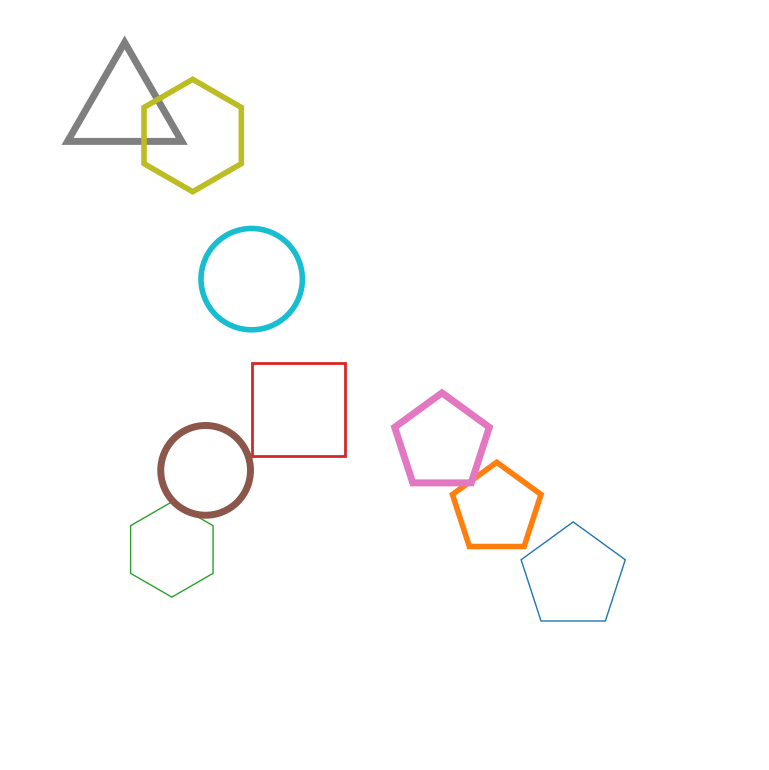[{"shape": "pentagon", "thickness": 0.5, "radius": 0.36, "center": [0.744, 0.251]}, {"shape": "pentagon", "thickness": 2, "radius": 0.3, "center": [0.645, 0.339]}, {"shape": "hexagon", "thickness": 0.5, "radius": 0.31, "center": [0.223, 0.286]}, {"shape": "square", "thickness": 1, "radius": 0.3, "center": [0.388, 0.468]}, {"shape": "circle", "thickness": 2.5, "radius": 0.29, "center": [0.267, 0.389]}, {"shape": "pentagon", "thickness": 2.5, "radius": 0.32, "center": [0.574, 0.425]}, {"shape": "triangle", "thickness": 2.5, "radius": 0.43, "center": [0.162, 0.859]}, {"shape": "hexagon", "thickness": 2, "radius": 0.36, "center": [0.25, 0.824]}, {"shape": "circle", "thickness": 2, "radius": 0.33, "center": [0.327, 0.637]}]